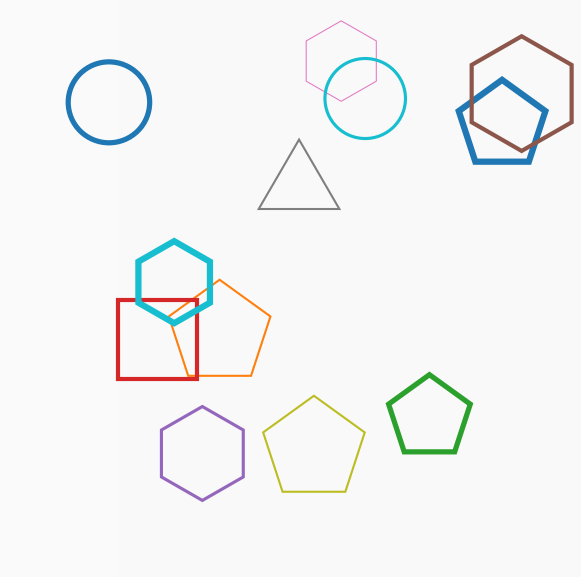[{"shape": "circle", "thickness": 2.5, "radius": 0.35, "center": [0.187, 0.822]}, {"shape": "pentagon", "thickness": 3, "radius": 0.39, "center": [0.864, 0.783]}, {"shape": "pentagon", "thickness": 1, "radius": 0.46, "center": [0.378, 0.423]}, {"shape": "pentagon", "thickness": 2.5, "radius": 0.37, "center": [0.739, 0.276]}, {"shape": "square", "thickness": 2, "radius": 0.34, "center": [0.271, 0.411]}, {"shape": "hexagon", "thickness": 1.5, "radius": 0.41, "center": [0.348, 0.214]}, {"shape": "hexagon", "thickness": 2, "radius": 0.5, "center": [0.897, 0.837]}, {"shape": "hexagon", "thickness": 0.5, "radius": 0.35, "center": [0.587, 0.893]}, {"shape": "triangle", "thickness": 1, "radius": 0.4, "center": [0.514, 0.677]}, {"shape": "pentagon", "thickness": 1, "radius": 0.46, "center": [0.54, 0.222]}, {"shape": "circle", "thickness": 1.5, "radius": 0.35, "center": [0.628, 0.829]}, {"shape": "hexagon", "thickness": 3, "radius": 0.36, "center": [0.3, 0.51]}]